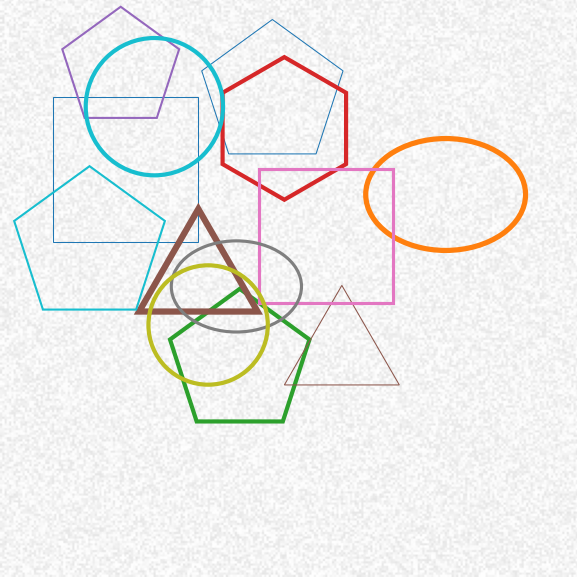[{"shape": "pentagon", "thickness": 0.5, "radius": 0.64, "center": [0.472, 0.837]}, {"shape": "square", "thickness": 0.5, "radius": 0.63, "center": [0.218, 0.706]}, {"shape": "oval", "thickness": 2.5, "radius": 0.69, "center": [0.772, 0.662]}, {"shape": "pentagon", "thickness": 2, "radius": 0.63, "center": [0.415, 0.372]}, {"shape": "hexagon", "thickness": 2, "radius": 0.62, "center": [0.492, 0.777]}, {"shape": "pentagon", "thickness": 1, "radius": 0.53, "center": [0.209, 0.881]}, {"shape": "triangle", "thickness": 3, "radius": 0.59, "center": [0.343, 0.519]}, {"shape": "triangle", "thickness": 0.5, "radius": 0.57, "center": [0.592, 0.39]}, {"shape": "square", "thickness": 1.5, "radius": 0.58, "center": [0.565, 0.591]}, {"shape": "oval", "thickness": 1.5, "radius": 0.56, "center": [0.409, 0.503]}, {"shape": "circle", "thickness": 2, "radius": 0.52, "center": [0.36, 0.436]}, {"shape": "circle", "thickness": 2, "radius": 0.59, "center": [0.267, 0.814]}, {"shape": "pentagon", "thickness": 1, "radius": 0.69, "center": [0.155, 0.574]}]